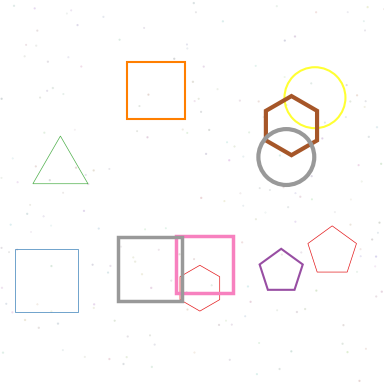[{"shape": "hexagon", "thickness": 0.5, "radius": 0.3, "center": [0.519, 0.251]}, {"shape": "pentagon", "thickness": 0.5, "radius": 0.33, "center": [0.863, 0.347]}, {"shape": "square", "thickness": 0.5, "radius": 0.41, "center": [0.121, 0.272]}, {"shape": "triangle", "thickness": 0.5, "radius": 0.41, "center": [0.157, 0.564]}, {"shape": "pentagon", "thickness": 1.5, "radius": 0.29, "center": [0.73, 0.295]}, {"shape": "square", "thickness": 1.5, "radius": 0.37, "center": [0.405, 0.765]}, {"shape": "circle", "thickness": 1.5, "radius": 0.4, "center": [0.818, 0.746]}, {"shape": "hexagon", "thickness": 3, "radius": 0.38, "center": [0.757, 0.674]}, {"shape": "square", "thickness": 2.5, "radius": 0.37, "center": [0.532, 0.314]}, {"shape": "circle", "thickness": 3, "radius": 0.36, "center": [0.744, 0.592]}, {"shape": "square", "thickness": 2.5, "radius": 0.41, "center": [0.39, 0.301]}]